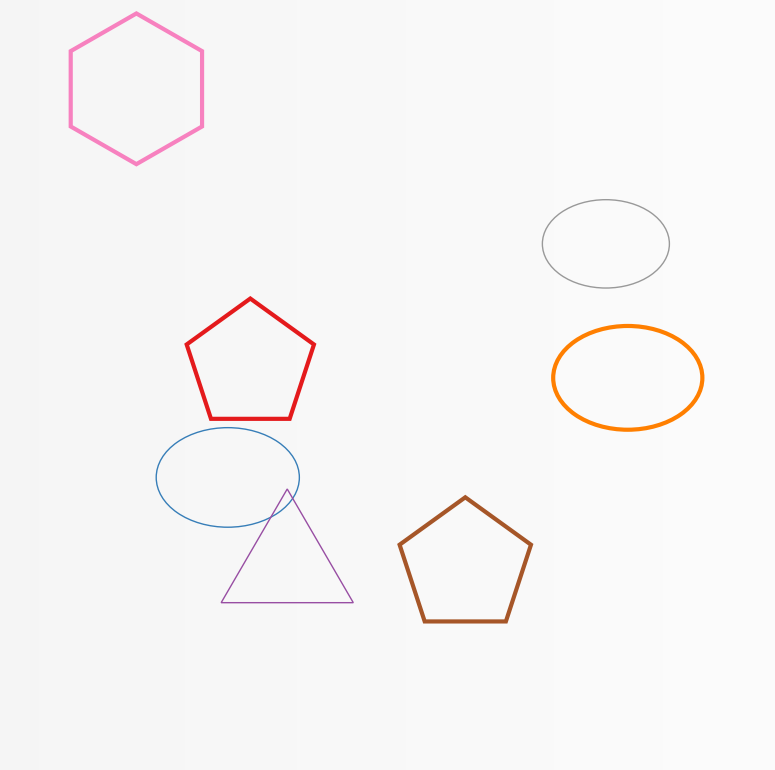[{"shape": "pentagon", "thickness": 1.5, "radius": 0.43, "center": [0.323, 0.526]}, {"shape": "oval", "thickness": 0.5, "radius": 0.46, "center": [0.294, 0.38]}, {"shape": "triangle", "thickness": 0.5, "radius": 0.49, "center": [0.371, 0.267]}, {"shape": "oval", "thickness": 1.5, "radius": 0.48, "center": [0.81, 0.509]}, {"shape": "pentagon", "thickness": 1.5, "radius": 0.45, "center": [0.6, 0.265]}, {"shape": "hexagon", "thickness": 1.5, "radius": 0.49, "center": [0.176, 0.885]}, {"shape": "oval", "thickness": 0.5, "radius": 0.41, "center": [0.782, 0.683]}]